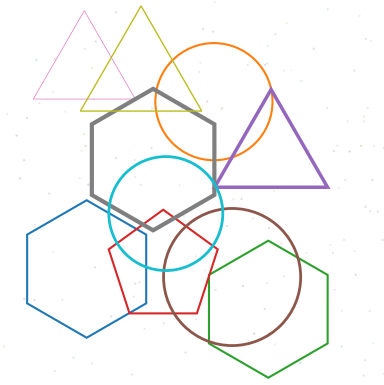[{"shape": "hexagon", "thickness": 1.5, "radius": 0.89, "center": [0.225, 0.301]}, {"shape": "circle", "thickness": 1.5, "radius": 0.76, "center": [0.556, 0.736]}, {"shape": "hexagon", "thickness": 1.5, "radius": 0.89, "center": [0.697, 0.197]}, {"shape": "pentagon", "thickness": 1.5, "radius": 0.74, "center": [0.424, 0.306]}, {"shape": "triangle", "thickness": 2.5, "radius": 0.85, "center": [0.704, 0.598]}, {"shape": "circle", "thickness": 2, "radius": 0.89, "center": [0.603, 0.28]}, {"shape": "triangle", "thickness": 0.5, "radius": 0.76, "center": [0.219, 0.819]}, {"shape": "hexagon", "thickness": 3, "radius": 0.92, "center": [0.398, 0.585]}, {"shape": "triangle", "thickness": 1, "radius": 0.91, "center": [0.366, 0.803]}, {"shape": "circle", "thickness": 2, "radius": 0.74, "center": [0.431, 0.445]}]